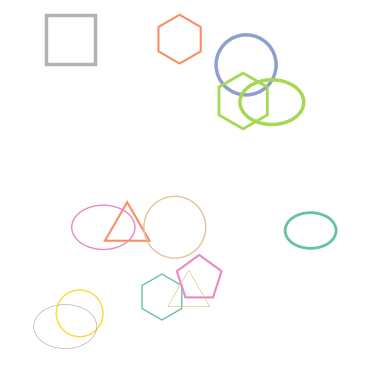[{"shape": "hexagon", "thickness": 1, "radius": 0.3, "center": [0.42, 0.229]}, {"shape": "oval", "thickness": 2, "radius": 0.33, "center": [0.807, 0.401]}, {"shape": "hexagon", "thickness": 1.5, "radius": 0.32, "center": [0.466, 0.898]}, {"shape": "triangle", "thickness": 1.5, "radius": 0.33, "center": [0.33, 0.408]}, {"shape": "circle", "thickness": 2.5, "radius": 0.39, "center": [0.639, 0.831]}, {"shape": "oval", "thickness": 1, "radius": 0.41, "center": [0.268, 0.41]}, {"shape": "pentagon", "thickness": 1.5, "radius": 0.3, "center": [0.517, 0.277]}, {"shape": "oval", "thickness": 2.5, "radius": 0.41, "center": [0.706, 0.735]}, {"shape": "hexagon", "thickness": 2, "radius": 0.36, "center": [0.631, 0.738]}, {"shape": "circle", "thickness": 1, "radius": 0.3, "center": [0.207, 0.186]}, {"shape": "circle", "thickness": 1, "radius": 0.4, "center": [0.454, 0.41]}, {"shape": "triangle", "thickness": 0.5, "radius": 0.31, "center": [0.49, 0.235]}, {"shape": "square", "thickness": 2.5, "radius": 0.32, "center": [0.183, 0.898]}, {"shape": "oval", "thickness": 0.5, "radius": 0.41, "center": [0.17, 0.152]}]